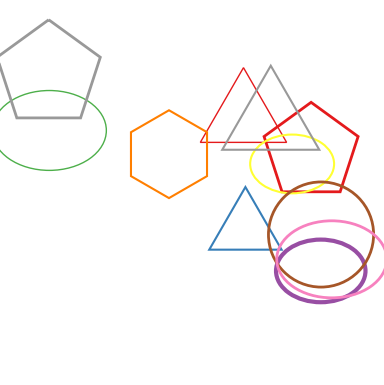[{"shape": "pentagon", "thickness": 2, "radius": 0.64, "center": [0.808, 0.606]}, {"shape": "triangle", "thickness": 1, "radius": 0.65, "center": [0.632, 0.695]}, {"shape": "triangle", "thickness": 1.5, "radius": 0.54, "center": [0.637, 0.406]}, {"shape": "oval", "thickness": 1, "radius": 0.74, "center": [0.128, 0.661]}, {"shape": "oval", "thickness": 3, "radius": 0.58, "center": [0.833, 0.296]}, {"shape": "hexagon", "thickness": 1.5, "radius": 0.57, "center": [0.439, 0.6]}, {"shape": "oval", "thickness": 1.5, "radius": 0.55, "center": [0.759, 0.574]}, {"shape": "circle", "thickness": 2, "radius": 0.68, "center": [0.834, 0.391]}, {"shape": "oval", "thickness": 2, "radius": 0.71, "center": [0.862, 0.326]}, {"shape": "triangle", "thickness": 1.5, "radius": 0.73, "center": [0.703, 0.684]}, {"shape": "pentagon", "thickness": 2, "radius": 0.7, "center": [0.127, 0.808]}]